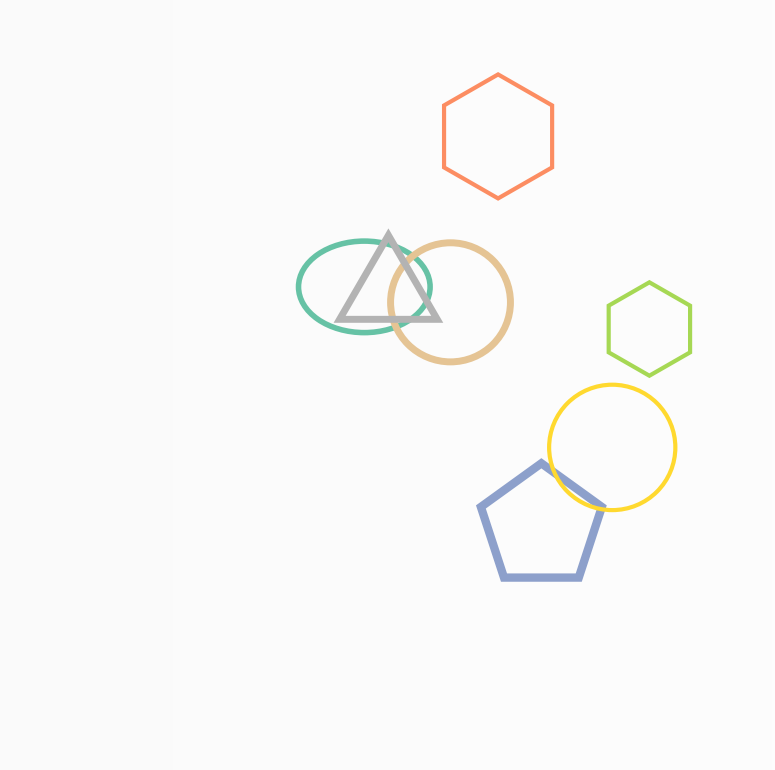[{"shape": "oval", "thickness": 2, "radius": 0.42, "center": [0.47, 0.627]}, {"shape": "hexagon", "thickness": 1.5, "radius": 0.4, "center": [0.643, 0.823]}, {"shape": "pentagon", "thickness": 3, "radius": 0.41, "center": [0.699, 0.316]}, {"shape": "hexagon", "thickness": 1.5, "radius": 0.3, "center": [0.838, 0.573]}, {"shape": "circle", "thickness": 1.5, "radius": 0.41, "center": [0.79, 0.419]}, {"shape": "circle", "thickness": 2.5, "radius": 0.39, "center": [0.581, 0.607]}, {"shape": "triangle", "thickness": 2.5, "radius": 0.36, "center": [0.501, 0.622]}]